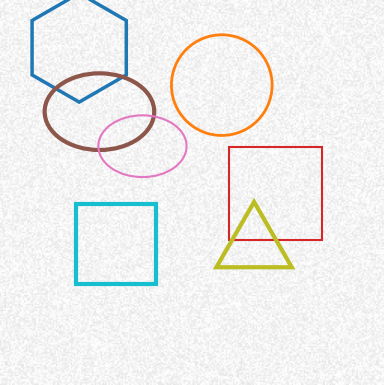[{"shape": "hexagon", "thickness": 2.5, "radius": 0.71, "center": [0.206, 0.876]}, {"shape": "circle", "thickness": 2, "radius": 0.65, "center": [0.576, 0.779]}, {"shape": "square", "thickness": 1.5, "radius": 0.6, "center": [0.716, 0.497]}, {"shape": "oval", "thickness": 3, "radius": 0.71, "center": [0.258, 0.71]}, {"shape": "oval", "thickness": 1.5, "radius": 0.57, "center": [0.37, 0.62]}, {"shape": "triangle", "thickness": 3, "radius": 0.57, "center": [0.66, 0.362]}, {"shape": "square", "thickness": 3, "radius": 0.52, "center": [0.301, 0.367]}]